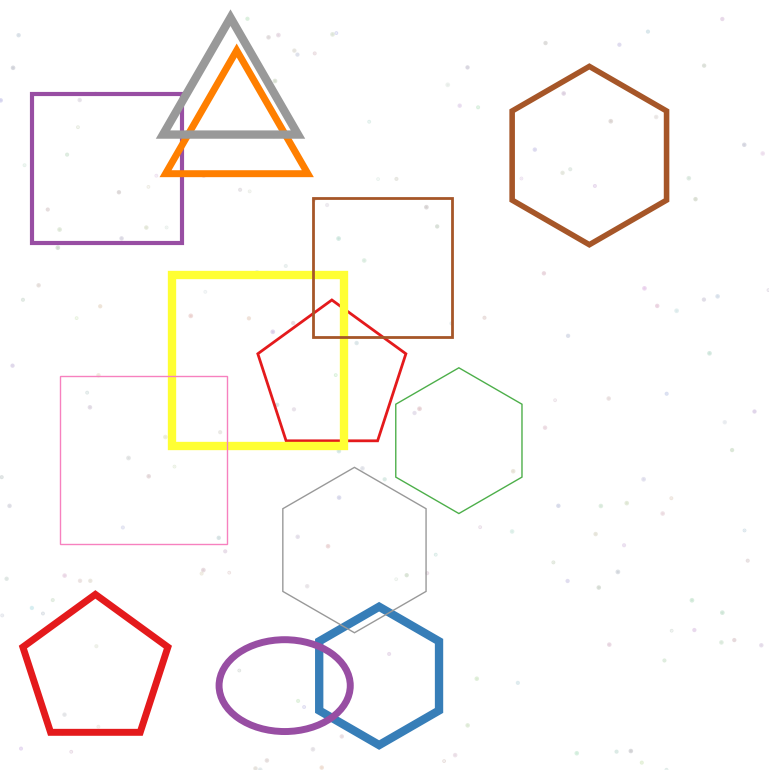[{"shape": "pentagon", "thickness": 1, "radius": 0.51, "center": [0.431, 0.509]}, {"shape": "pentagon", "thickness": 2.5, "radius": 0.5, "center": [0.124, 0.129]}, {"shape": "hexagon", "thickness": 3, "radius": 0.45, "center": [0.492, 0.122]}, {"shape": "hexagon", "thickness": 0.5, "radius": 0.47, "center": [0.596, 0.428]}, {"shape": "oval", "thickness": 2.5, "radius": 0.43, "center": [0.37, 0.11]}, {"shape": "square", "thickness": 1.5, "radius": 0.49, "center": [0.139, 0.781]}, {"shape": "triangle", "thickness": 2.5, "radius": 0.53, "center": [0.307, 0.828]}, {"shape": "square", "thickness": 3, "radius": 0.56, "center": [0.335, 0.532]}, {"shape": "square", "thickness": 1, "radius": 0.45, "center": [0.497, 0.652]}, {"shape": "hexagon", "thickness": 2, "radius": 0.58, "center": [0.765, 0.798]}, {"shape": "square", "thickness": 0.5, "radius": 0.54, "center": [0.187, 0.402]}, {"shape": "hexagon", "thickness": 0.5, "radius": 0.54, "center": [0.46, 0.286]}, {"shape": "triangle", "thickness": 3, "radius": 0.51, "center": [0.299, 0.876]}]